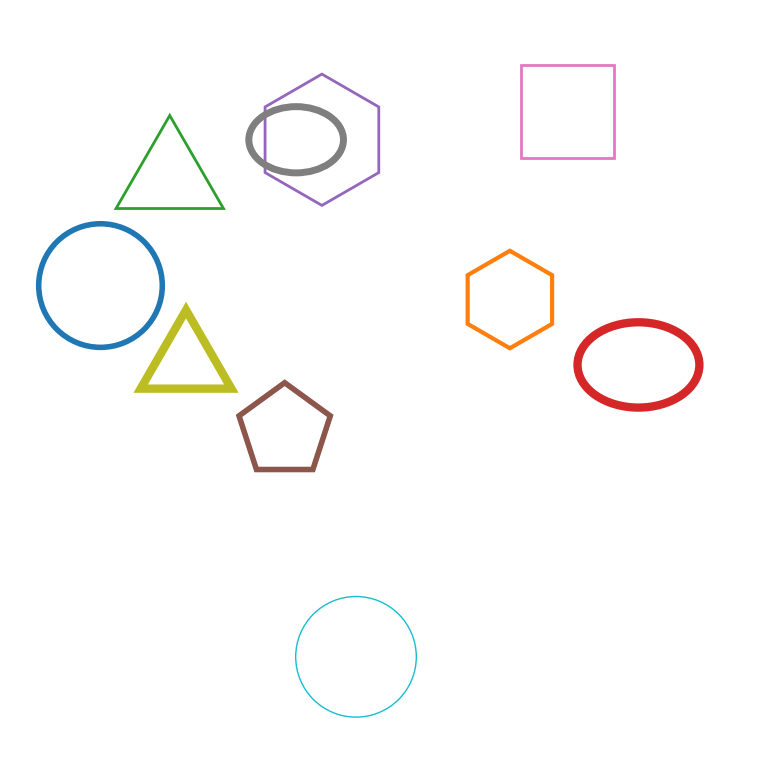[{"shape": "circle", "thickness": 2, "radius": 0.4, "center": [0.131, 0.629]}, {"shape": "hexagon", "thickness": 1.5, "radius": 0.32, "center": [0.662, 0.611]}, {"shape": "triangle", "thickness": 1, "radius": 0.4, "center": [0.22, 0.769]}, {"shape": "oval", "thickness": 3, "radius": 0.4, "center": [0.829, 0.526]}, {"shape": "hexagon", "thickness": 1, "radius": 0.43, "center": [0.418, 0.818]}, {"shape": "pentagon", "thickness": 2, "radius": 0.31, "center": [0.37, 0.441]}, {"shape": "square", "thickness": 1, "radius": 0.3, "center": [0.738, 0.855]}, {"shape": "oval", "thickness": 2.5, "radius": 0.31, "center": [0.385, 0.818]}, {"shape": "triangle", "thickness": 3, "radius": 0.34, "center": [0.242, 0.529]}, {"shape": "circle", "thickness": 0.5, "radius": 0.39, "center": [0.462, 0.147]}]